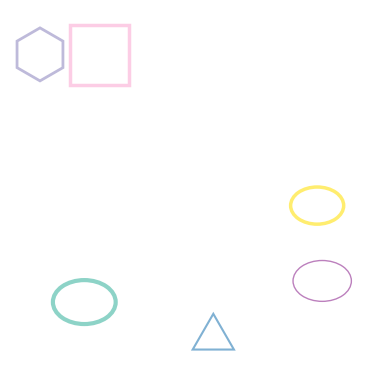[{"shape": "oval", "thickness": 3, "radius": 0.41, "center": [0.219, 0.215]}, {"shape": "hexagon", "thickness": 2, "radius": 0.34, "center": [0.104, 0.859]}, {"shape": "triangle", "thickness": 1.5, "radius": 0.31, "center": [0.554, 0.123]}, {"shape": "square", "thickness": 2.5, "radius": 0.39, "center": [0.258, 0.857]}, {"shape": "oval", "thickness": 1, "radius": 0.38, "center": [0.837, 0.27]}, {"shape": "oval", "thickness": 2.5, "radius": 0.34, "center": [0.824, 0.466]}]